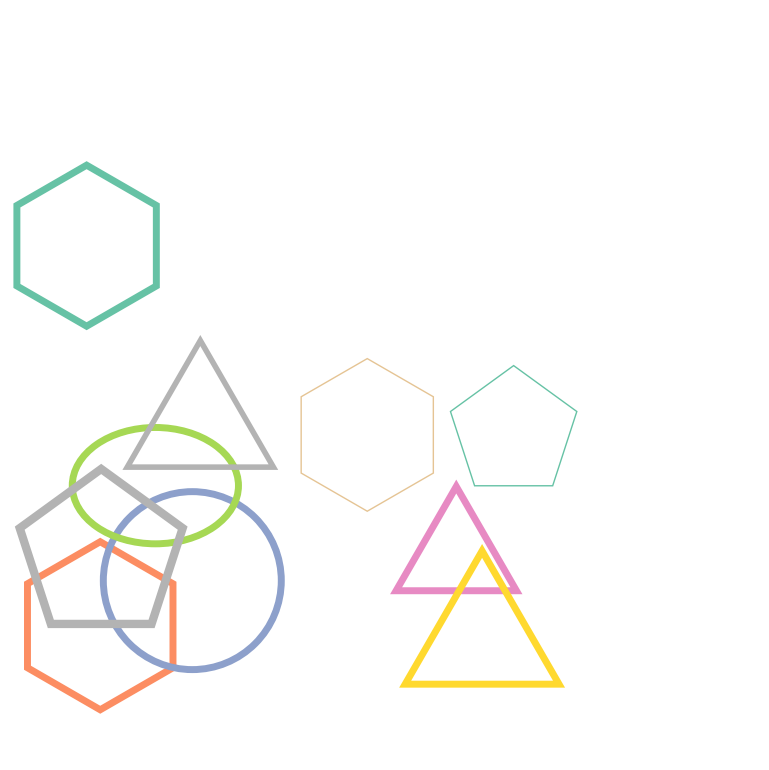[{"shape": "pentagon", "thickness": 0.5, "radius": 0.43, "center": [0.667, 0.439]}, {"shape": "hexagon", "thickness": 2.5, "radius": 0.52, "center": [0.112, 0.681]}, {"shape": "hexagon", "thickness": 2.5, "radius": 0.55, "center": [0.13, 0.187]}, {"shape": "circle", "thickness": 2.5, "radius": 0.58, "center": [0.25, 0.246]}, {"shape": "triangle", "thickness": 2.5, "radius": 0.45, "center": [0.593, 0.278]}, {"shape": "oval", "thickness": 2.5, "radius": 0.54, "center": [0.202, 0.369]}, {"shape": "triangle", "thickness": 2.5, "radius": 0.58, "center": [0.626, 0.169]}, {"shape": "hexagon", "thickness": 0.5, "radius": 0.5, "center": [0.477, 0.435]}, {"shape": "triangle", "thickness": 2, "radius": 0.55, "center": [0.26, 0.448]}, {"shape": "pentagon", "thickness": 3, "radius": 0.56, "center": [0.131, 0.28]}]